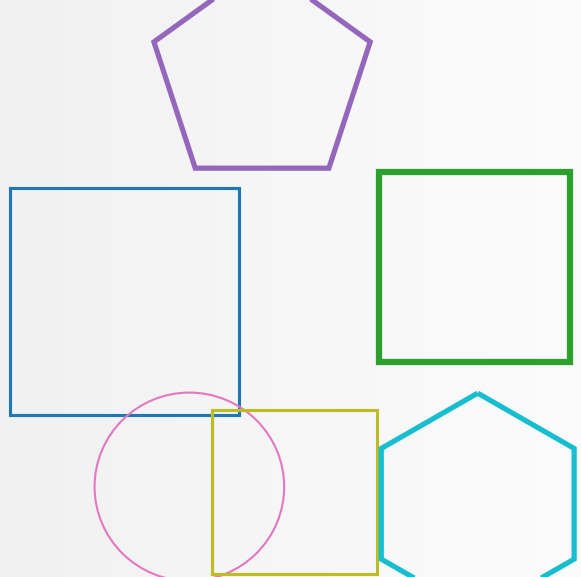[{"shape": "square", "thickness": 1.5, "radius": 0.99, "center": [0.215, 0.477]}, {"shape": "square", "thickness": 3, "radius": 0.82, "center": [0.816, 0.536]}, {"shape": "pentagon", "thickness": 2.5, "radius": 0.98, "center": [0.451, 0.866]}, {"shape": "circle", "thickness": 1, "radius": 0.82, "center": [0.326, 0.156]}, {"shape": "square", "thickness": 1.5, "radius": 0.71, "center": [0.506, 0.147]}, {"shape": "hexagon", "thickness": 2.5, "radius": 0.96, "center": [0.822, 0.127]}]